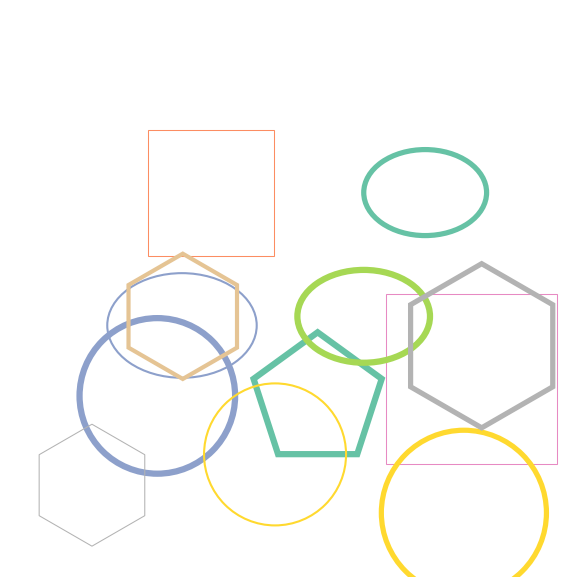[{"shape": "oval", "thickness": 2.5, "radius": 0.53, "center": [0.736, 0.666]}, {"shape": "pentagon", "thickness": 3, "radius": 0.58, "center": [0.55, 0.307]}, {"shape": "square", "thickness": 0.5, "radius": 0.55, "center": [0.366, 0.664]}, {"shape": "circle", "thickness": 3, "radius": 0.67, "center": [0.272, 0.314]}, {"shape": "oval", "thickness": 1, "radius": 0.65, "center": [0.315, 0.436]}, {"shape": "square", "thickness": 0.5, "radius": 0.74, "center": [0.816, 0.343]}, {"shape": "oval", "thickness": 3, "radius": 0.57, "center": [0.63, 0.451]}, {"shape": "circle", "thickness": 1, "radius": 0.61, "center": [0.476, 0.212]}, {"shape": "circle", "thickness": 2.5, "radius": 0.71, "center": [0.803, 0.111]}, {"shape": "hexagon", "thickness": 2, "radius": 0.54, "center": [0.316, 0.451]}, {"shape": "hexagon", "thickness": 0.5, "radius": 0.53, "center": [0.159, 0.159]}, {"shape": "hexagon", "thickness": 2.5, "radius": 0.71, "center": [0.834, 0.4]}]